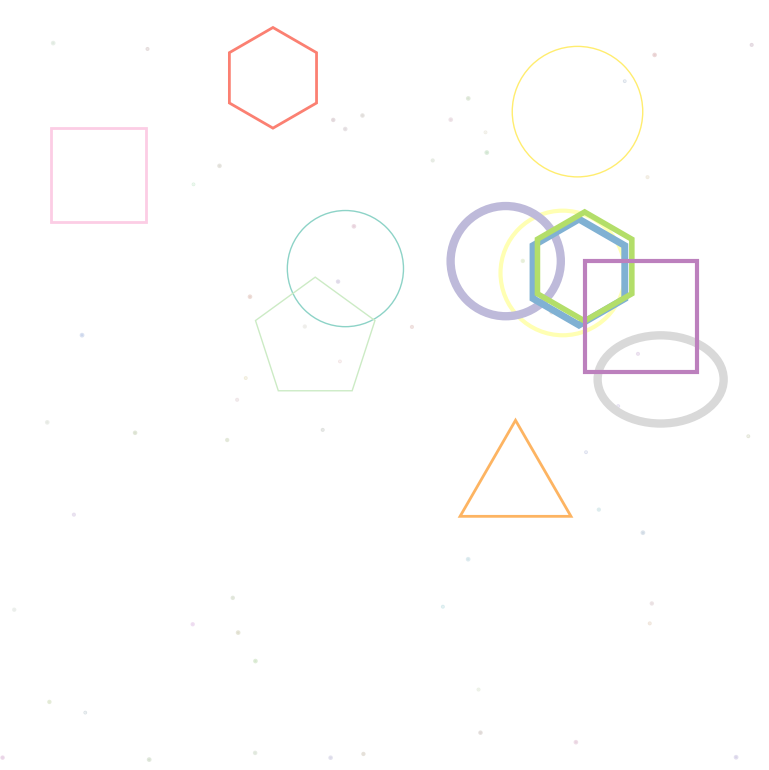[{"shape": "circle", "thickness": 0.5, "radius": 0.38, "center": [0.449, 0.651]}, {"shape": "circle", "thickness": 1.5, "radius": 0.4, "center": [0.731, 0.645]}, {"shape": "circle", "thickness": 3, "radius": 0.36, "center": [0.657, 0.661]}, {"shape": "hexagon", "thickness": 1, "radius": 0.33, "center": [0.354, 0.899]}, {"shape": "hexagon", "thickness": 2.5, "radius": 0.34, "center": [0.752, 0.647]}, {"shape": "triangle", "thickness": 1, "radius": 0.42, "center": [0.67, 0.371]}, {"shape": "hexagon", "thickness": 2, "radius": 0.35, "center": [0.759, 0.654]}, {"shape": "square", "thickness": 1, "radius": 0.31, "center": [0.128, 0.773]}, {"shape": "oval", "thickness": 3, "radius": 0.41, "center": [0.858, 0.507]}, {"shape": "square", "thickness": 1.5, "radius": 0.36, "center": [0.832, 0.589]}, {"shape": "pentagon", "thickness": 0.5, "radius": 0.41, "center": [0.409, 0.559]}, {"shape": "circle", "thickness": 0.5, "radius": 0.42, "center": [0.75, 0.855]}]